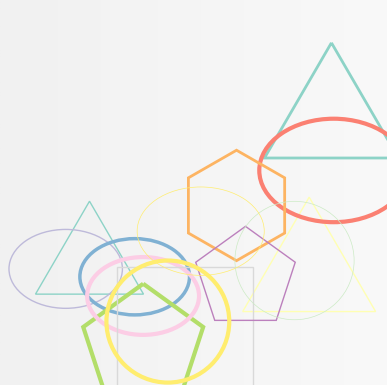[{"shape": "triangle", "thickness": 2, "radius": 1.0, "center": [0.855, 0.689]}, {"shape": "triangle", "thickness": 1, "radius": 0.8, "center": [0.231, 0.316]}, {"shape": "triangle", "thickness": 1, "radius": 0.99, "center": [0.798, 0.29]}, {"shape": "oval", "thickness": 1, "radius": 0.73, "center": [0.17, 0.302]}, {"shape": "oval", "thickness": 3, "radius": 0.96, "center": [0.861, 0.557]}, {"shape": "oval", "thickness": 2.5, "radius": 0.71, "center": [0.348, 0.281]}, {"shape": "hexagon", "thickness": 2, "radius": 0.72, "center": [0.61, 0.466]}, {"shape": "pentagon", "thickness": 3, "radius": 0.81, "center": [0.37, 0.1]}, {"shape": "oval", "thickness": 3, "radius": 0.72, "center": [0.369, 0.231]}, {"shape": "square", "thickness": 1, "radius": 0.88, "center": [0.477, 0.13]}, {"shape": "pentagon", "thickness": 1, "radius": 0.67, "center": [0.634, 0.277]}, {"shape": "circle", "thickness": 0.5, "radius": 0.77, "center": [0.76, 0.323]}, {"shape": "circle", "thickness": 3, "radius": 0.79, "center": [0.433, 0.165]}, {"shape": "oval", "thickness": 0.5, "radius": 0.82, "center": [0.518, 0.4]}]